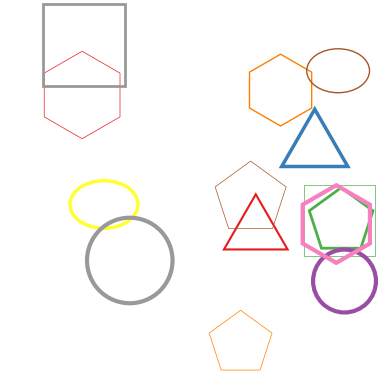[{"shape": "triangle", "thickness": 1.5, "radius": 0.48, "center": [0.664, 0.4]}, {"shape": "hexagon", "thickness": 0.5, "radius": 0.57, "center": [0.213, 0.753]}, {"shape": "triangle", "thickness": 2.5, "radius": 0.5, "center": [0.818, 0.617]}, {"shape": "square", "thickness": 0.5, "radius": 0.46, "center": [0.881, 0.427]}, {"shape": "pentagon", "thickness": 2, "radius": 0.43, "center": [0.886, 0.426]}, {"shape": "circle", "thickness": 3, "radius": 0.41, "center": [0.895, 0.27]}, {"shape": "hexagon", "thickness": 1, "radius": 0.47, "center": [0.729, 0.766]}, {"shape": "pentagon", "thickness": 0.5, "radius": 0.43, "center": [0.625, 0.108]}, {"shape": "oval", "thickness": 2.5, "radius": 0.44, "center": [0.27, 0.469]}, {"shape": "oval", "thickness": 1, "radius": 0.41, "center": [0.878, 0.816]}, {"shape": "pentagon", "thickness": 0.5, "radius": 0.48, "center": [0.651, 0.485]}, {"shape": "hexagon", "thickness": 3, "radius": 0.5, "center": [0.873, 0.418]}, {"shape": "square", "thickness": 2, "radius": 0.53, "center": [0.219, 0.883]}, {"shape": "circle", "thickness": 3, "radius": 0.56, "center": [0.337, 0.323]}]